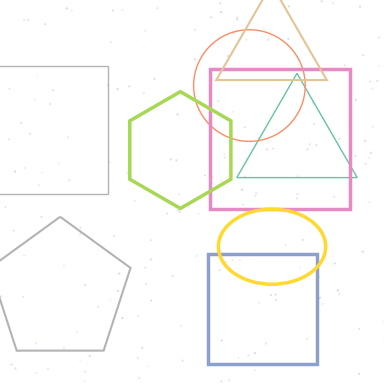[{"shape": "triangle", "thickness": 1, "radius": 0.9, "center": [0.771, 0.629]}, {"shape": "circle", "thickness": 1, "radius": 0.72, "center": [0.648, 0.778]}, {"shape": "square", "thickness": 2.5, "radius": 0.71, "center": [0.682, 0.198]}, {"shape": "square", "thickness": 2.5, "radius": 0.91, "center": [0.727, 0.64]}, {"shape": "hexagon", "thickness": 2.5, "radius": 0.76, "center": [0.468, 0.61]}, {"shape": "oval", "thickness": 2.5, "radius": 0.7, "center": [0.707, 0.359]}, {"shape": "triangle", "thickness": 1.5, "radius": 0.83, "center": [0.705, 0.875]}, {"shape": "pentagon", "thickness": 1.5, "radius": 0.96, "center": [0.156, 0.245]}, {"shape": "square", "thickness": 1, "radius": 0.83, "center": [0.116, 0.662]}]